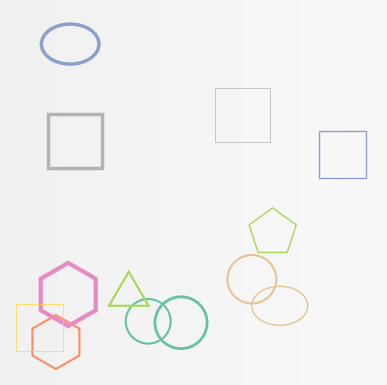[{"shape": "circle", "thickness": 2, "radius": 0.34, "center": [0.467, 0.162]}, {"shape": "circle", "thickness": 1.5, "radius": 0.29, "center": [0.382, 0.165]}, {"shape": "hexagon", "thickness": 1.5, "radius": 0.35, "center": [0.144, 0.112]}, {"shape": "oval", "thickness": 2.5, "radius": 0.37, "center": [0.181, 0.886]}, {"shape": "square", "thickness": 1, "radius": 0.3, "center": [0.884, 0.598]}, {"shape": "hexagon", "thickness": 3, "radius": 0.41, "center": [0.176, 0.235]}, {"shape": "pentagon", "thickness": 1, "radius": 0.32, "center": [0.704, 0.396]}, {"shape": "triangle", "thickness": 1.5, "radius": 0.3, "center": [0.332, 0.235]}, {"shape": "square", "thickness": 0.5, "radius": 0.31, "center": [0.102, 0.15]}, {"shape": "oval", "thickness": 1, "radius": 0.36, "center": [0.722, 0.206]}, {"shape": "circle", "thickness": 1.5, "radius": 0.32, "center": [0.65, 0.275]}, {"shape": "square", "thickness": 0.5, "radius": 0.35, "center": [0.626, 0.701]}, {"shape": "square", "thickness": 2.5, "radius": 0.34, "center": [0.193, 0.634]}]